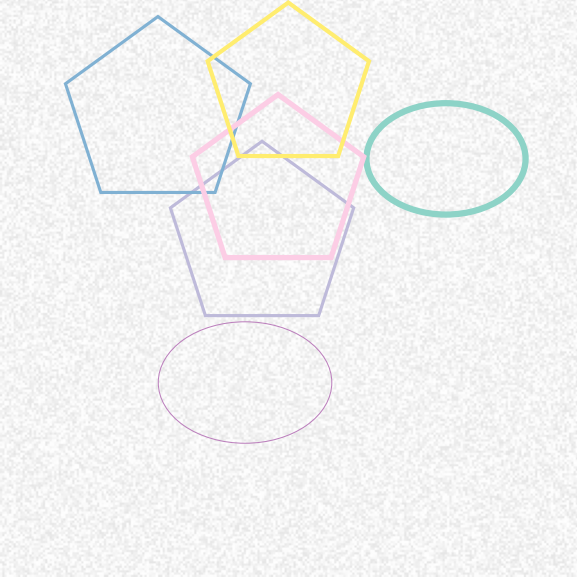[{"shape": "oval", "thickness": 3, "radius": 0.69, "center": [0.772, 0.724]}, {"shape": "pentagon", "thickness": 1.5, "radius": 0.83, "center": [0.454, 0.588]}, {"shape": "pentagon", "thickness": 1.5, "radius": 0.84, "center": [0.273, 0.802]}, {"shape": "pentagon", "thickness": 2.5, "radius": 0.78, "center": [0.481, 0.679]}, {"shape": "oval", "thickness": 0.5, "radius": 0.75, "center": [0.424, 0.337]}, {"shape": "pentagon", "thickness": 2, "radius": 0.73, "center": [0.499, 0.848]}]